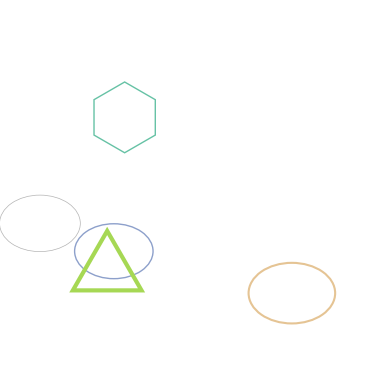[{"shape": "hexagon", "thickness": 1, "radius": 0.46, "center": [0.324, 0.695]}, {"shape": "oval", "thickness": 1, "radius": 0.51, "center": [0.296, 0.347]}, {"shape": "triangle", "thickness": 3, "radius": 0.51, "center": [0.278, 0.297]}, {"shape": "oval", "thickness": 1.5, "radius": 0.56, "center": [0.758, 0.239]}, {"shape": "oval", "thickness": 0.5, "radius": 0.52, "center": [0.104, 0.42]}]